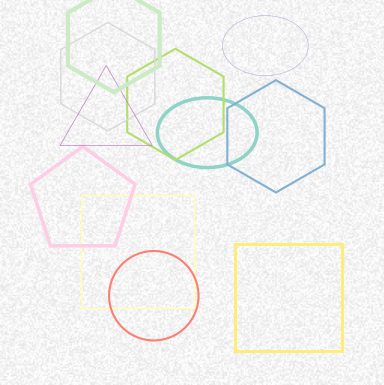[{"shape": "oval", "thickness": 2.5, "radius": 0.65, "center": [0.538, 0.655]}, {"shape": "square", "thickness": 1, "radius": 0.73, "center": [0.357, 0.346]}, {"shape": "oval", "thickness": 0.5, "radius": 0.56, "center": [0.689, 0.881]}, {"shape": "circle", "thickness": 1.5, "radius": 0.58, "center": [0.4, 0.232]}, {"shape": "hexagon", "thickness": 1.5, "radius": 0.73, "center": [0.717, 0.646]}, {"shape": "hexagon", "thickness": 1.5, "radius": 0.72, "center": [0.456, 0.729]}, {"shape": "pentagon", "thickness": 2.5, "radius": 0.71, "center": [0.215, 0.477]}, {"shape": "hexagon", "thickness": 1, "radius": 0.7, "center": [0.28, 0.801]}, {"shape": "triangle", "thickness": 0.5, "radius": 0.69, "center": [0.276, 0.691]}, {"shape": "hexagon", "thickness": 3, "radius": 0.69, "center": [0.296, 0.898]}, {"shape": "square", "thickness": 2, "radius": 0.69, "center": [0.75, 0.228]}]